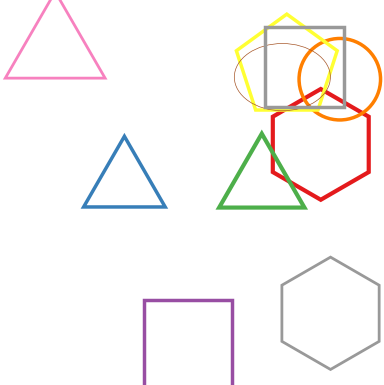[{"shape": "hexagon", "thickness": 3, "radius": 0.72, "center": [0.833, 0.625]}, {"shape": "triangle", "thickness": 2.5, "radius": 0.61, "center": [0.323, 0.524]}, {"shape": "triangle", "thickness": 3, "radius": 0.64, "center": [0.68, 0.525]}, {"shape": "square", "thickness": 2.5, "radius": 0.57, "center": [0.488, 0.106]}, {"shape": "circle", "thickness": 2.5, "radius": 0.53, "center": [0.883, 0.794]}, {"shape": "pentagon", "thickness": 2.5, "radius": 0.69, "center": [0.745, 0.826]}, {"shape": "oval", "thickness": 0.5, "radius": 0.62, "center": [0.733, 0.8]}, {"shape": "triangle", "thickness": 2, "radius": 0.75, "center": [0.143, 0.872]}, {"shape": "hexagon", "thickness": 2, "radius": 0.73, "center": [0.859, 0.186]}, {"shape": "square", "thickness": 2.5, "radius": 0.52, "center": [0.791, 0.826]}]